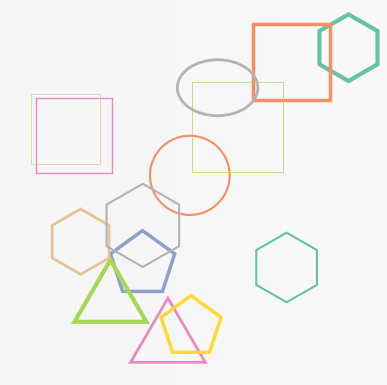[{"shape": "hexagon", "thickness": 3, "radius": 0.43, "center": [0.899, 0.876]}, {"shape": "hexagon", "thickness": 1.5, "radius": 0.45, "center": [0.74, 0.305]}, {"shape": "square", "thickness": 2.5, "radius": 0.49, "center": [0.752, 0.839]}, {"shape": "circle", "thickness": 1.5, "radius": 0.51, "center": [0.49, 0.545]}, {"shape": "pentagon", "thickness": 2.5, "radius": 0.44, "center": [0.368, 0.314]}, {"shape": "square", "thickness": 1, "radius": 0.49, "center": [0.191, 0.647]}, {"shape": "triangle", "thickness": 2, "radius": 0.56, "center": [0.433, 0.115]}, {"shape": "triangle", "thickness": 3, "radius": 0.54, "center": [0.285, 0.218]}, {"shape": "square", "thickness": 0.5, "radius": 0.59, "center": [0.613, 0.671]}, {"shape": "pentagon", "thickness": 2.5, "radius": 0.41, "center": [0.493, 0.151]}, {"shape": "hexagon", "thickness": 2, "radius": 0.42, "center": [0.208, 0.372]}, {"shape": "square", "thickness": 0.5, "radius": 0.45, "center": [0.169, 0.665]}, {"shape": "oval", "thickness": 2, "radius": 0.52, "center": [0.562, 0.772]}, {"shape": "hexagon", "thickness": 1.5, "radius": 0.54, "center": [0.369, 0.415]}]